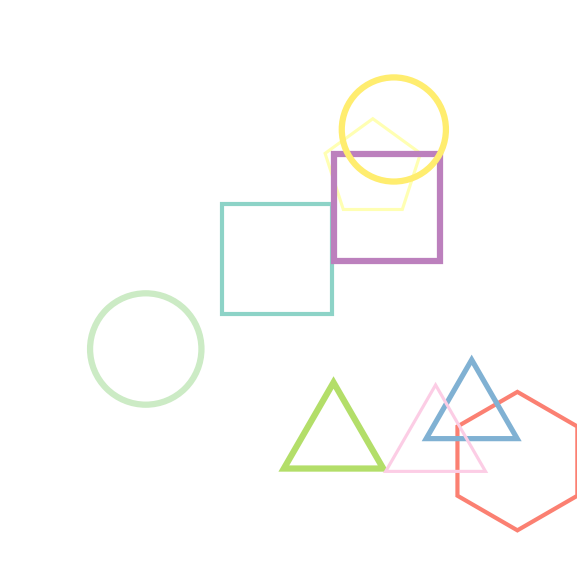[{"shape": "square", "thickness": 2, "radius": 0.48, "center": [0.48, 0.551]}, {"shape": "pentagon", "thickness": 1.5, "radius": 0.43, "center": [0.646, 0.707]}, {"shape": "hexagon", "thickness": 2, "radius": 0.6, "center": [0.896, 0.201]}, {"shape": "triangle", "thickness": 2.5, "radius": 0.45, "center": [0.817, 0.285]}, {"shape": "triangle", "thickness": 3, "radius": 0.5, "center": [0.578, 0.237]}, {"shape": "triangle", "thickness": 1.5, "radius": 0.5, "center": [0.754, 0.233]}, {"shape": "square", "thickness": 3, "radius": 0.46, "center": [0.67, 0.64]}, {"shape": "circle", "thickness": 3, "radius": 0.48, "center": [0.252, 0.395]}, {"shape": "circle", "thickness": 3, "radius": 0.45, "center": [0.682, 0.775]}]